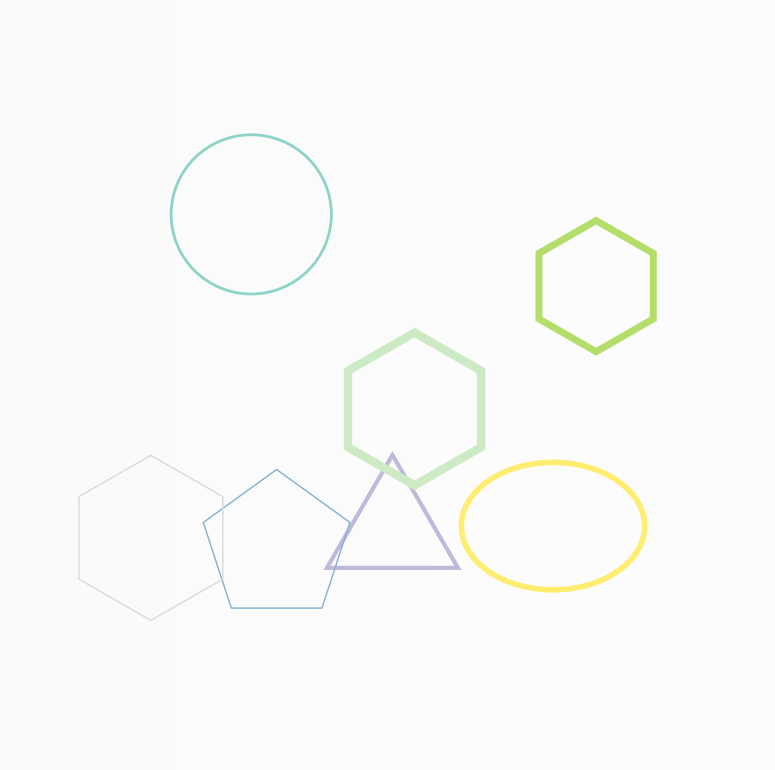[{"shape": "circle", "thickness": 1, "radius": 0.52, "center": [0.324, 0.722]}, {"shape": "triangle", "thickness": 1.5, "radius": 0.49, "center": [0.506, 0.311]}, {"shape": "pentagon", "thickness": 0.5, "radius": 0.5, "center": [0.357, 0.291]}, {"shape": "hexagon", "thickness": 2.5, "radius": 0.43, "center": [0.769, 0.628]}, {"shape": "hexagon", "thickness": 0.5, "radius": 0.54, "center": [0.195, 0.301]}, {"shape": "hexagon", "thickness": 3, "radius": 0.5, "center": [0.535, 0.469]}, {"shape": "oval", "thickness": 2, "radius": 0.59, "center": [0.714, 0.317]}]